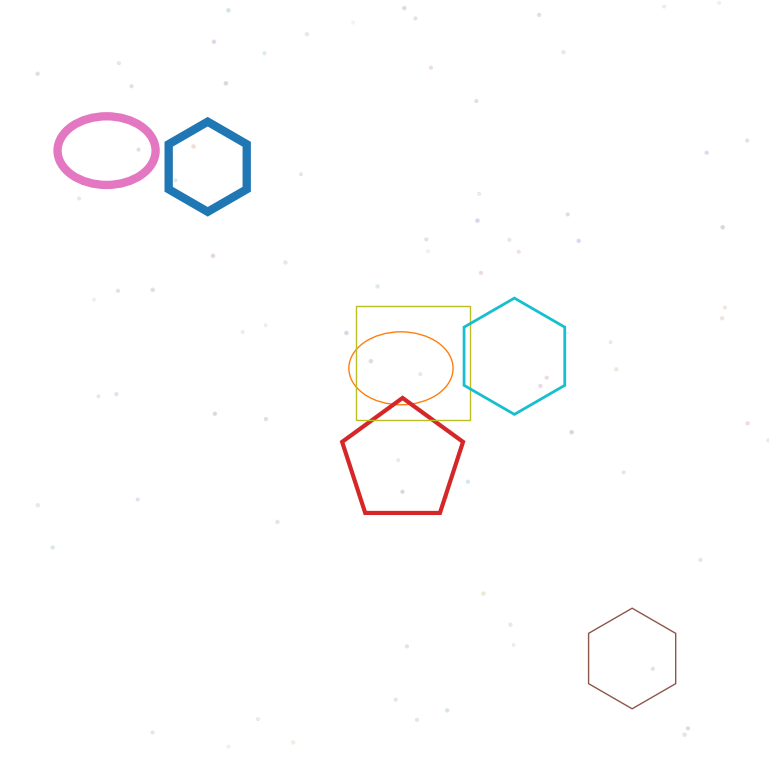[{"shape": "hexagon", "thickness": 3, "radius": 0.29, "center": [0.27, 0.783]}, {"shape": "oval", "thickness": 0.5, "radius": 0.34, "center": [0.521, 0.522]}, {"shape": "pentagon", "thickness": 1.5, "radius": 0.41, "center": [0.523, 0.401]}, {"shape": "hexagon", "thickness": 0.5, "radius": 0.33, "center": [0.821, 0.145]}, {"shape": "oval", "thickness": 3, "radius": 0.32, "center": [0.138, 0.804]}, {"shape": "square", "thickness": 0.5, "radius": 0.37, "center": [0.536, 0.528]}, {"shape": "hexagon", "thickness": 1, "radius": 0.38, "center": [0.668, 0.537]}]